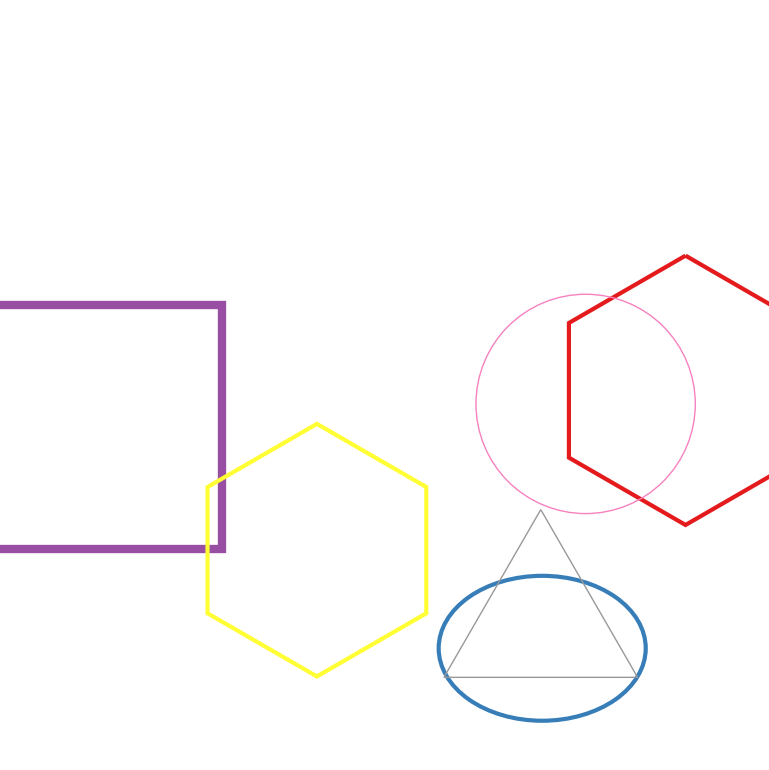[{"shape": "hexagon", "thickness": 1.5, "radius": 0.87, "center": [0.89, 0.493]}, {"shape": "oval", "thickness": 1.5, "radius": 0.67, "center": [0.704, 0.158]}, {"shape": "square", "thickness": 3, "radius": 0.79, "center": [0.13, 0.445]}, {"shape": "hexagon", "thickness": 1.5, "radius": 0.82, "center": [0.412, 0.286]}, {"shape": "circle", "thickness": 0.5, "radius": 0.71, "center": [0.761, 0.475]}, {"shape": "triangle", "thickness": 0.5, "radius": 0.73, "center": [0.702, 0.193]}]